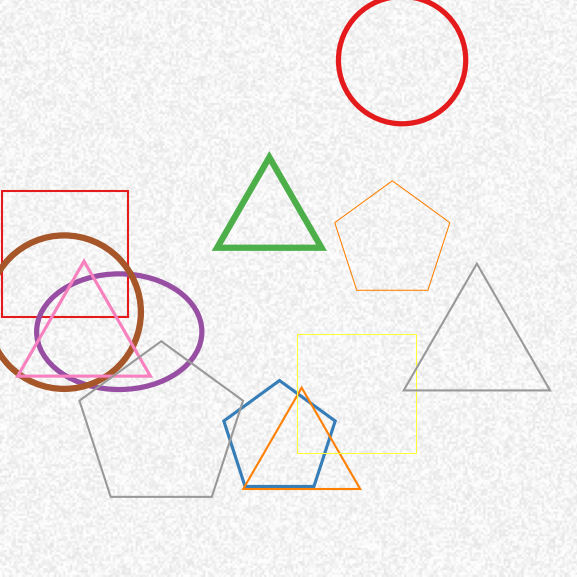[{"shape": "square", "thickness": 1, "radius": 0.55, "center": [0.113, 0.559]}, {"shape": "circle", "thickness": 2.5, "radius": 0.55, "center": [0.696, 0.895]}, {"shape": "pentagon", "thickness": 1.5, "radius": 0.51, "center": [0.484, 0.239]}, {"shape": "triangle", "thickness": 3, "radius": 0.52, "center": [0.466, 0.622]}, {"shape": "oval", "thickness": 2.5, "radius": 0.72, "center": [0.206, 0.425]}, {"shape": "triangle", "thickness": 1, "radius": 0.58, "center": [0.522, 0.211]}, {"shape": "pentagon", "thickness": 0.5, "radius": 0.52, "center": [0.679, 0.581]}, {"shape": "square", "thickness": 0.5, "radius": 0.51, "center": [0.618, 0.318]}, {"shape": "circle", "thickness": 3, "radius": 0.66, "center": [0.111, 0.459]}, {"shape": "triangle", "thickness": 1.5, "radius": 0.66, "center": [0.145, 0.414]}, {"shape": "pentagon", "thickness": 1, "radius": 0.74, "center": [0.279, 0.259]}, {"shape": "triangle", "thickness": 1, "radius": 0.73, "center": [0.826, 0.396]}]